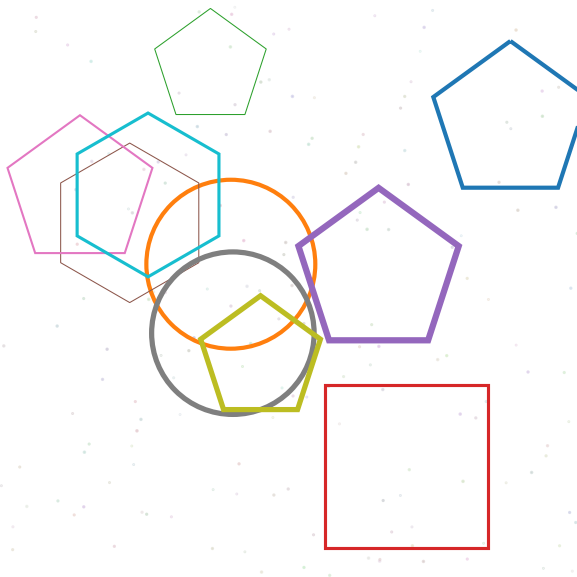[{"shape": "pentagon", "thickness": 2, "radius": 0.7, "center": [0.884, 0.788]}, {"shape": "circle", "thickness": 2, "radius": 0.73, "center": [0.4, 0.542]}, {"shape": "pentagon", "thickness": 0.5, "radius": 0.51, "center": [0.364, 0.883]}, {"shape": "square", "thickness": 1.5, "radius": 0.7, "center": [0.703, 0.192]}, {"shape": "pentagon", "thickness": 3, "radius": 0.73, "center": [0.656, 0.528]}, {"shape": "hexagon", "thickness": 0.5, "radius": 0.69, "center": [0.225, 0.613]}, {"shape": "pentagon", "thickness": 1, "radius": 0.66, "center": [0.138, 0.668]}, {"shape": "circle", "thickness": 2.5, "radius": 0.7, "center": [0.403, 0.422]}, {"shape": "pentagon", "thickness": 2.5, "radius": 0.54, "center": [0.451, 0.378]}, {"shape": "hexagon", "thickness": 1.5, "radius": 0.71, "center": [0.256, 0.662]}]